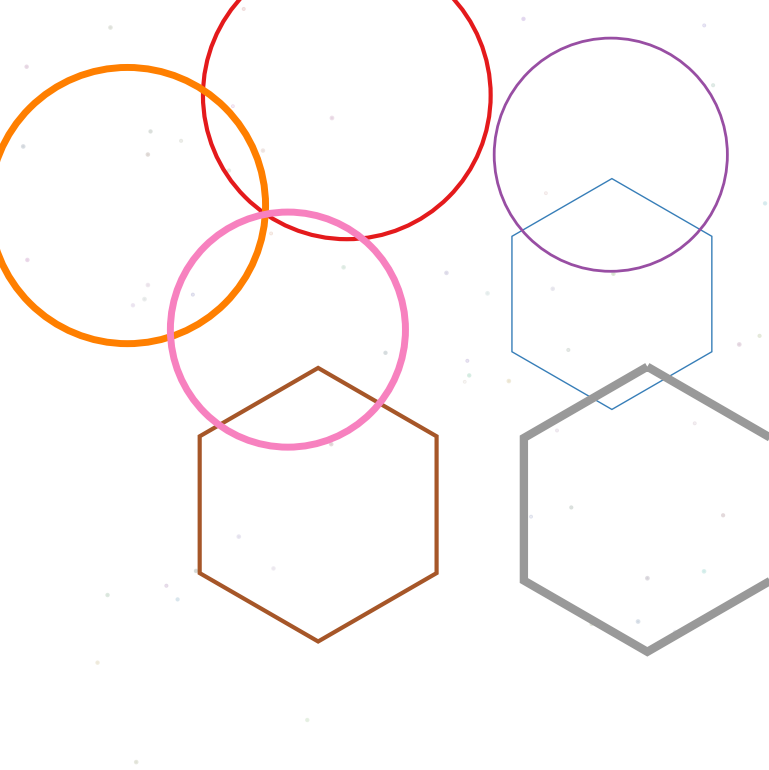[{"shape": "circle", "thickness": 1.5, "radius": 0.93, "center": [0.45, 0.876]}, {"shape": "hexagon", "thickness": 0.5, "radius": 0.75, "center": [0.795, 0.618]}, {"shape": "circle", "thickness": 1, "radius": 0.76, "center": [0.793, 0.799]}, {"shape": "circle", "thickness": 2.5, "radius": 0.9, "center": [0.166, 0.733]}, {"shape": "hexagon", "thickness": 1.5, "radius": 0.89, "center": [0.413, 0.345]}, {"shape": "circle", "thickness": 2.5, "radius": 0.76, "center": [0.374, 0.572]}, {"shape": "hexagon", "thickness": 3, "radius": 0.93, "center": [0.841, 0.339]}]